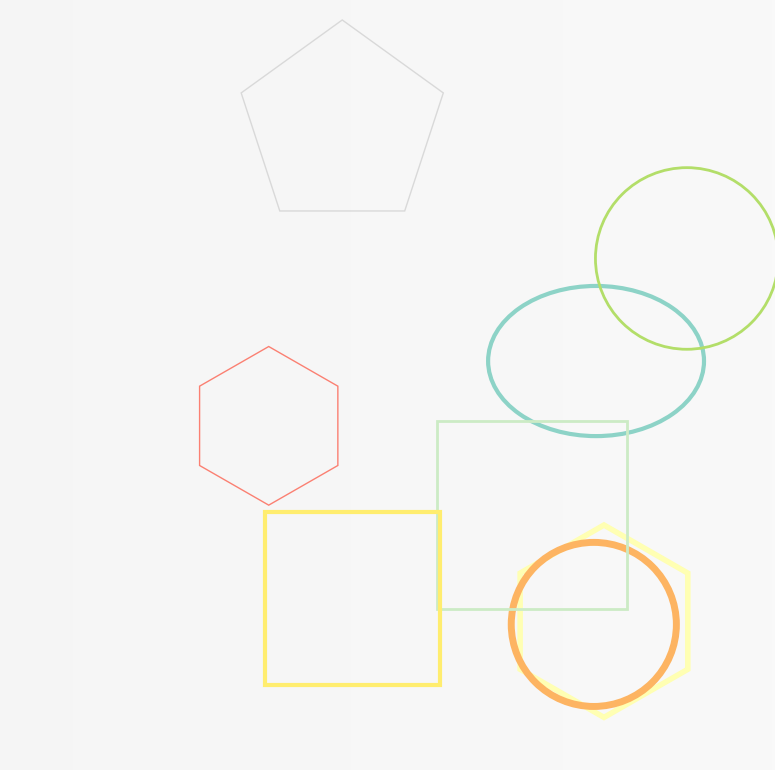[{"shape": "oval", "thickness": 1.5, "radius": 0.7, "center": [0.769, 0.531]}, {"shape": "hexagon", "thickness": 2, "radius": 0.62, "center": [0.779, 0.193]}, {"shape": "hexagon", "thickness": 0.5, "radius": 0.52, "center": [0.347, 0.447]}, {"shape": "circle", "thickness": 2.5, "radius": 0.53, "center": [0.766, 0.189]}, {"shape": "circle", "thickness": 1, "radius": 0.59, "center": [0.886, 0.664]}, {"shape": "pentagon", "thickness": 0.5, "radius": 0.69, "center": [0.442, 0.837]}, {"shape": "square", "thickness": 1, "radius": 0.61, "center": [0.686, 0.331]}, {"shape": "square", "thickness": 1.5, "radius": 0.56, "center": [0.454, 0.223]}]